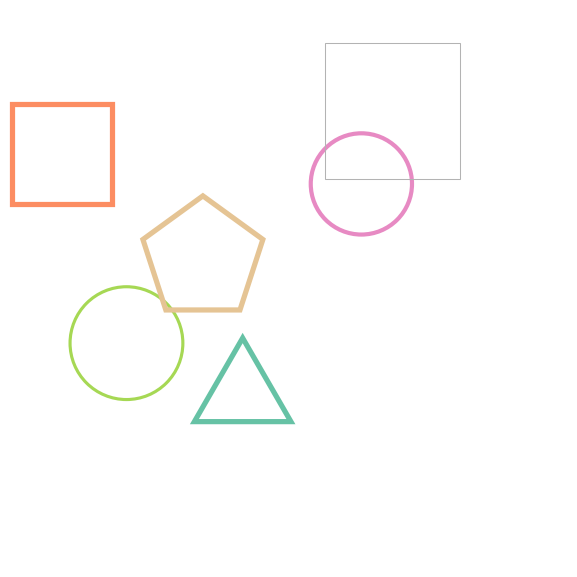[{"shape": "triangle", "thickness": 2.5, "radius": 0.48, "center": [0.42, 0.317]}, {"shape": "square", "thickness": 2.5, "radius": 0.43, "center": [0.107, 0.732]}, {"shape": "circle", "thickness": 2, "radius": 0.44, "center": [0.626, 0.681]}, {"shape": "circle", "thickness": 1.5, "radius": 0.49, "center": [0.219, 0.405]}, {"shape": "pentagon", "thickness": 2.5, "radius": 0.55, "center": [0.351, 0.551]}, {"shape": "square", "thickness": 0.5, "radius": 0.59, "center": [0.68, 0.807]}]